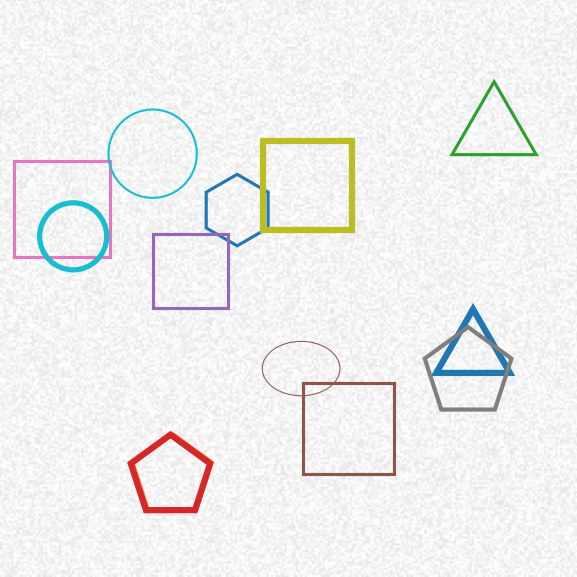[{"shape": "triangle", "thickness": 3, "radius": 0.37, "center": [0.819, 0.39]}, {"shape": "hexagon", "thickness": 1.5, "radius": 0.31, "center": [0.411, 0.635]}, {"shape": "pentagon", "thickness": 0.5, "radius": 0.36, "center": [0.301, 0.177]}, {"shape": "triangle", "thickness": 1.5, "radius": 0.42, "center": [0.856, 0.773]}, {"shape": "pentagon", "thickness": 3, "radius": 0.36, "center": [0.295, 0.174]}, {"shape": "square", "thickness": 1.5, "radius": 0.32, "center": [0.33, 0.53]}, {"shape": "oval", "thickness": 0.5, "radius": 0.34, "center": [0.521, 0.361]}, {"shape": "square", "thickness": 1.5, "radius": 0.39, "center": [0.603, 0.257]}, {"shape": "square", "thickness": 1.5, "radius": 0.42, "center": [0.107, 0.638]}, {"shape": "pentagon", "thickness": 2, "radius": 0.39, "center": [0.811, 0.354]}, {"shape": "square", "thickness": 3, "radius": 0.39, "center": [0.533, 0.678]}, {"shape": "circle", "thickness": 1, "radius": 0.38, "center": [0.264, 0.733]}, {"shape": "circle", "thickness": 2.5, "radius": 0.29, "center": [0.127, 0.59]}]